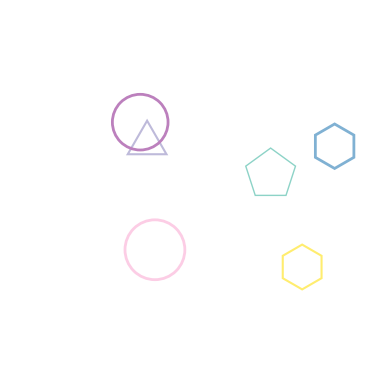[{"shape": "pentagon", "thickness": 1, "radius": 0.34, "center": [0.703, 0.547]}, {"shape": "triangle", "thickness": 1.5, "radius": 0.29, "center": [0.382, 0.628]}, {"shape": "hexagon", "thickness": 2, "radius": 0.29, "center": [0.869, 0.62]}, {"shape": "circle", "thickness": 2, "radius": 0.39, "center": [0.402, 0.351]}, {"shape": "circle", "thickness": 2, "radius": 0.36, "center": [0.364, 0.683]}, {"shape": "hexagon", "thickness": 1.5, "radius": 0.29, "center": [0.785, 0.307]}]